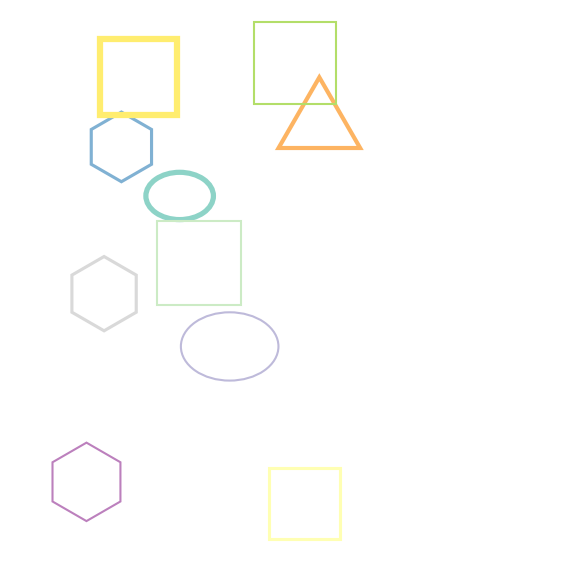[{"shape": "oval", "thickness": 2.5, "radius": 0.29, "center": [0.311, 0.66]}, {"shape": "square", "thickness": 1.5, "radius": 0.31, "center": [0.527, 0.127]}, {"shape": "oval", "thickness": 1, "radius": 0.42, "center": [0.398, 0.399]}, {"shape": "hexagon", "thickness": 1.5, "radius": 0.3, "center": [0.21, 0.745]}, {"shape": "triangle", "thickness": 2, "radius": 0.41, "center": [0.553, 0.784]}, {"shape": "square", "thickness": 1, "radius": 0.35, "center": [0.511, 0.89]}, {"shape": "hexagon", "thickness": 1.5, "radius": 0.32, "center": [0.18, 0.491]}, {"shape": "hexagon", "thickness": 1, "radius": 0.34, "center": [0.15, 0.165]}, {"shape": "square", "thickness": 1, "radius": 0.36, "center": [0.344, 0.543]}, {"shape": "square", "thickness": 3, "radius": 0.33, "center": [0.24, 0.866]}]